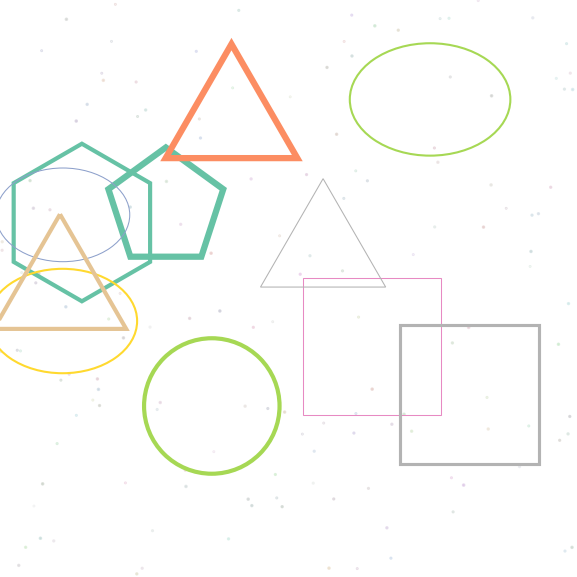[{"shape": "pentagon", "thickness": 3, "radius": 0.52, "center": [0.287, 0.639]}, {"shape": "hexagon", "thickness": 2, "radius": 0.68, "center": [0.142, 0.614]}, {"shape": "triangle", "thickness": 3, "radius": 0.66, "center": [0.401, 0.791]}, {"shape": "oval", "thickness": 0.5, "radius": 0.58, "center": [0.109, 0.627]}, {"shape": "square", "thickness": 0.5, "radius": 0.59, "center": [0.644, 0.399]}, {"shape": "oval", "thickness": 1, "radius": 0.7, "center": [0.745, 0.827]}, {"shape": "circle", "thickness": 2, "radius": 0.59, "center": [0.367, 0.296]}, {"shape": "oval", "thickness": 1, "radius": 0.65, "center": [0.108, 0.443]}, {"shape": "triangle", "thickness": 2, "radius": 0.66, "center": [0.104, 0.496]}, {"shape": "square", "thickness": 1.5, "radius": 0.6, "center": [0.813, 0.316]}, {"shape": "triangle", "thickness": 0.5, "radius": 0.63, "center": [0.559, 0.565]}]